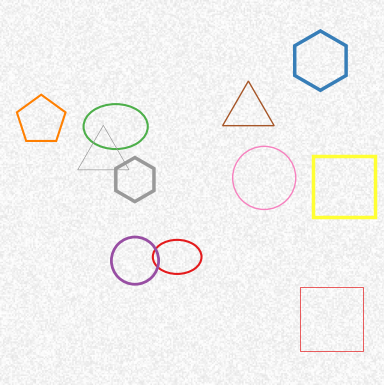[{"shape": "oval", "thickness": 1.5, "radius": 0.32, "center": [0.46, 0.333]}, {"shape": "square", "thickness": 0.5, "radius": 0.41, "center": [0.861, 0.172]}, {"shape": "hexagon", "thickness": 2.5, "radius": 0.39, "center": [0.832, 0.843]}, {"shape": "oval", "thickness": 1.5, "radius": 0.42, "center": [0.3, 0.671]}, {"shape": "circle", "thickness": 2, "radius": 0.31, "center": [0.351, 0.323]}, {"shape": "pentagon", "thickness": 1.5, "radius": 0.33, "center": [0.107, 0.688]}, {"shape": "square", "thickness": 2.5, "radius": 0.4, "center": [0.894, 0.516]}, {"shape": "triangle", "thickness": 1, "radius": 0.39, "center": [0.645, 0.712]}, {"shape": "circle", "thickness": 1, "radius": 0.41, "center": [0.686, 0.538]}, {"shape": "hexagon", "thickness": 2.5, "radius": 0.29, "center": [0.35, 0.534]}, {"shape": "triangle", "thickness": 0.5, "radius": 0.38, "center": [0.268, 0.597]}]